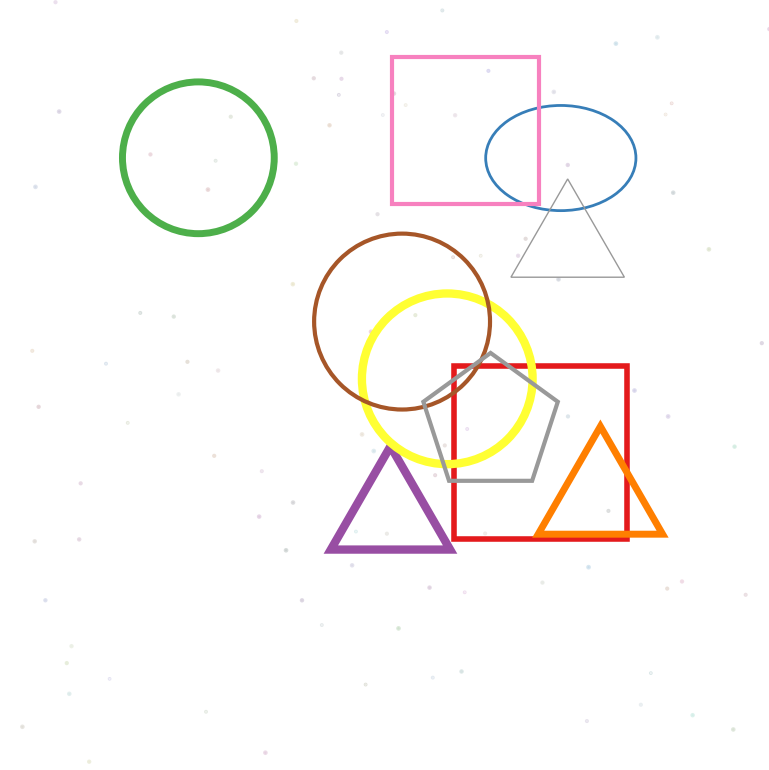[{"shape": "square", "thickness": 2, "radius": 0.56, "center": [0.702, 0.413]}, {"shape": "oval", "thickness": 1, "radius": 0.49, "center": [0.728, 0.795]}, {"shape": "circle", "thickness": 2.5, "radius": 0.49, "center": [0.258, 0.795]}, {"shape": "triangle", "thickness": 3, "radius": 0.45, "center": [0.507, 0.331]}, {"shape": "triangle", "thickness": 2.5, "radius": 0.47, "center": [0.78, 0.353]}, {"shape": "circle", "thickness": 3, "radius": 0.55, "center": [0.581, 0.508]}, {"shape": "circle", "thickness": 1.5, "radius": 0.57, "center": [0.522, 0.582]}, {"shape": "square", "thickness": 1.5, "radius": 0.48, "center": [0.605, 0.831]}, {"shape": "triangle", "thickness": 0.5, "radius": 0.43, "center": [0.737, 0.683]}, {"shape": "pentagon", "thickness": 1.5, "radius": 0.46, "center": [0.637, 0.45]}]